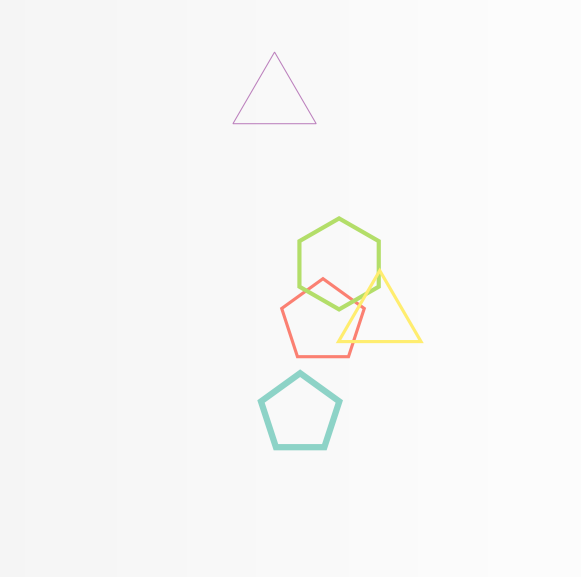[{"shape": "pentagon", "thickness": 3, "radius": 0.35, "center": [0.516, 0.282]}, {"shape": "pentagon", "thickness": 1.5, "radius": 0.37, "center": [0.556, 0.442]}, {"shape": "hexagon", "thickness": 2, "radius": 0.39, "center": [0.583, 0.542]}, {"shape": "triangle", "thickness": 0.5, "radius": 0.41, "center": [0.472, 0.826]}, {"shape": "triangle", "thickness": 1.5, "radius": 0.41, "center": [0.653, 0.449]}]